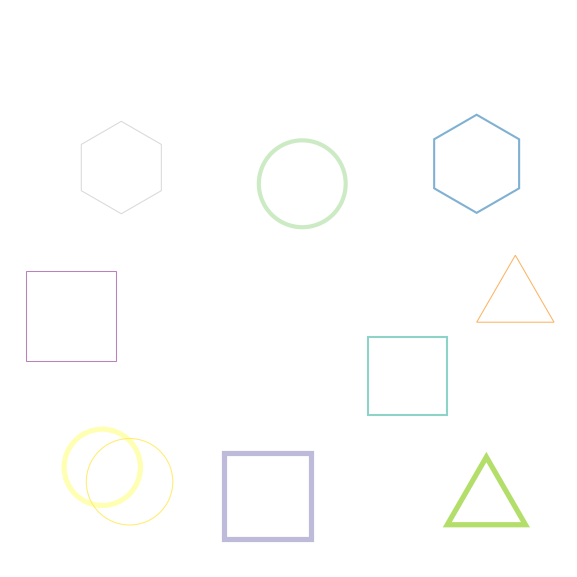[{"shape": "square", "thickness": 1, "radius": 0.34, "center": [0.705, 0.348]}, {"shape": "circle", "thickness": 2.5, "radius": 0.33, "center": [0.177, 0.19]}, {"shape": "square", "thickness": 2.5, "radius": 0.37, "center": [0.463, 0.141]}, {"shape": "hexagon", "thickness": 1, "radius": 0.42, "center": [0.825, 0.716]}, {"shape": "triangle", "thickness": 0.5, "radius": 0.39, "center": [0.892, 0.48]}, {"shape": "triangle", "thickness": 2.5, "radius": 0.39, "center": [0.842, 0.13]}, {"shape": "hexagon", "thickness": 0.5, "radius": 0.4, "center": [0.21, 0.709]}, {"shape": "square", "thickness": 0.5, "radius": 0.39, "center": [0.122, 0.452]}, {"shape": "circle", "thickness": 2, "radius": 0.38, "center": [0.523, 0.681]}, {"shape": "circle", "thickness": 0.5, "radius": 0.37, "center": [0.224, 0.165]}]